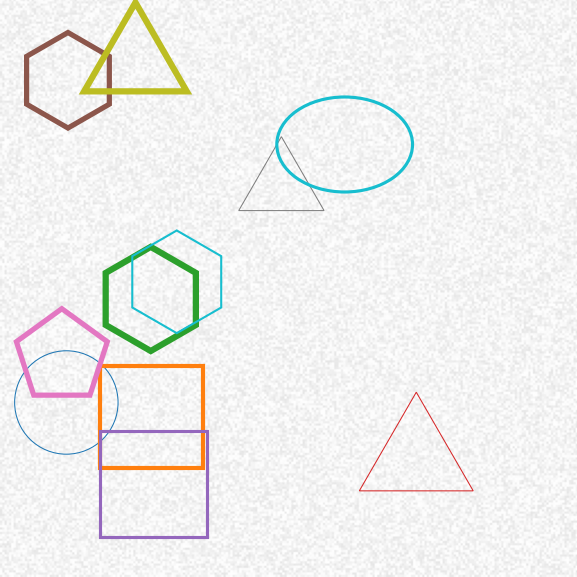[{"shape": "circle", "thickness": 0.5, "radius": 0.45, "center": [0.115, 0.302]}, {"shape": "square", "thickness": 2, "radius": 0.44, "center": [0.263, 0.277]}, {"shape": "hexagon", "thickness": 3, "radius": 0.45, "center": [0.261, 0.481]}, {"shape": "triangle", "thickness": 0.5, "radius": 0.57, "center": [0.721, 0.206]}, {"shape": "square", "thickness": 1.5, "radius": 0.46, "center": [0.266, 0.161]}, {"shape": "hexagon", "thickness": 2.5, "radius": 0.41, "center": [0.118, 0.86]}, {"shape": "pentagon", "thickness": 2.5, "radius": 0.41, "center": [0.107, 0.382]}, {"shape": "triangle", "thickness": 0.5, "radius": 0.43, "center": [0.487, 0.677]}, {"shape": "triangle", "thickness": 3, "radius": 0.51, "center": [0.235, 0.892]}, {"shape": "oval", "thickness": 1.5, "radius": 0.59, "center": [0.597, 0.749]}, {"shape": "hexagon", "thickness": 1, "radius": 0.44, "center": [0.306, 0.511]}]